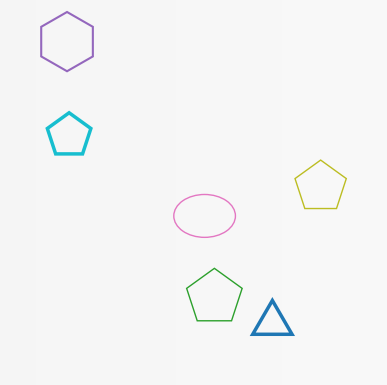[{"shape": "triangle", "thickness": 2.5, "radius": 0.29, "center": [0.703, 0.161]}, {"shape": "pentagon", "thickness": 1, "radius": 0.38, "center": [0.553, 0.228]}, {"shape": "hexagon", "thickness": 1.5, "radius": 0.38, "center": [0.173, 0.892]}, {"shape": "oval", "thickness": 1, "radius": 0.4, "center": [0.528, 0.439]}, {"shape": "pentagon", "thickness": 1, "radius": 0.35, "center": [0.827, 0.515]}, {"shape": "pentagon", "thickness": 2.5, "radius": 0.3, "center": [0.178, 0.648]}]